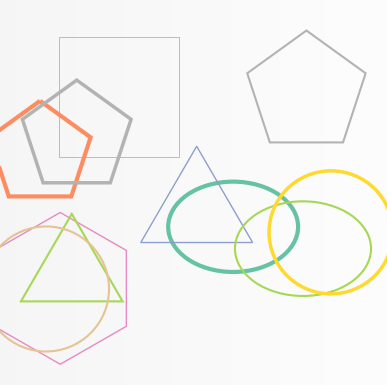[{"shape": "square", "thickness": 0.5, "radius": 0.78, "center": [0.307, 0.748]}, {"shape": "oval", "thickness": 3, "radius": 0.84, "center": [0.602, 0.411]}, {"shape": "pentagon", "thickness": 3, "radius": 0.69, "center": [0.103, 0.601]}, {"shape": "triangle", "thickness": 1, "radius": 0.83, "center": [0.508, 0.453]}, {"shape": "hexagon", "thickness": 1, "radius": 0.99, "center": [0.155, 0.251]}, {"shape": "oval", "thickness": 1.5, "radius": 0.88, "center": [0.782, 0.354]}, {"shape": "triangle", "thickness": 1.5, "radius": 0.76, "center": [0.185, 0.293]}, {"shape": "circle", "thickness": 2.5, "radius": 0.8, "center": [0.854, 0.396]}, {"shape": "circle", "thickness": 1.5, "radius": 0.81, "center": [0.119, 0.249]}, {"shape": "pentagon", "thickness": 1.5, "radius": 0.8, "center": [0.791, 0.76]}, {"shape": "pentagon", "thickness": 2.5, "radius": 0.74, "center": [0.198, 0.644]}]